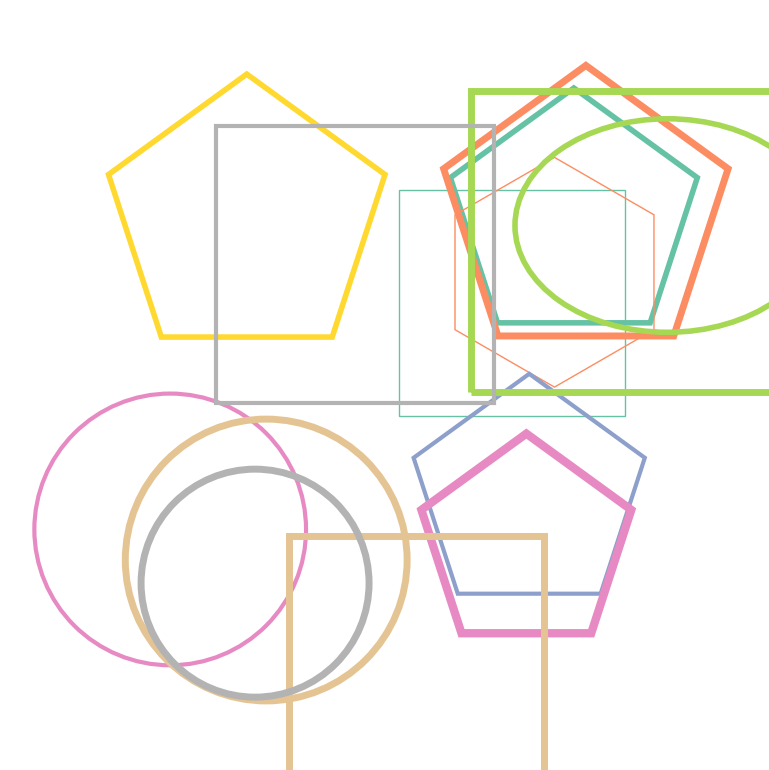[{"shape": "pentagon", "thickness": 2, "radius": 0.84, "center": [0.745, 0.717]}, {"shape": "square", "thickness": 0.5, "radius": 0.73, "center": [0.665, 0.606]}, {"shape": "hexagon", "thickness": 0.5, "radius": 0.75, "center": [0.72, 0.646]}, {"shape": "pentagon", "thickness": 2.5, "radius": 0.97, "center": [0.761, 0.721]}, {"shape": "pentagon", "thickness": 1.5, "radius": 0.79, "center": [0.687, 0.357]}, {"shape": "circle", "thickness": 1.5, "radius": 0.88, "center": [0.221, 0.312]}, {"shape": "pentagon", "thickness": 3, "radius": 0.72, "center": [0.684, 0.294]}, {"shape": "square", "thickness": 2.5, "radius": 0.98, "center": [0.807, 0.686]}, {"shape": "oval", "thickness": 2, "radius": 0.99, "center": [0.867, 0.707]}, {"shape": "pentagon", "thickness": 2, "radius": 0.94, "center": [0.32, 0.715]}, {"shape": "circle", "thickness": 2.5, "radius": 0.91, "center": [0.346, 0.273]}, {"shape": "square", "thickness": 2.5, "radius": 0.83, "center": [0.541, 0.138]}, {"shape": "square", "thickness": 1.5, "radius": 0.9, "center": [0.461, 0.656]}, {"shape": "circle", "thickness": 2.5, "radius": 0.74, "center": [0.331, 0.243]}]